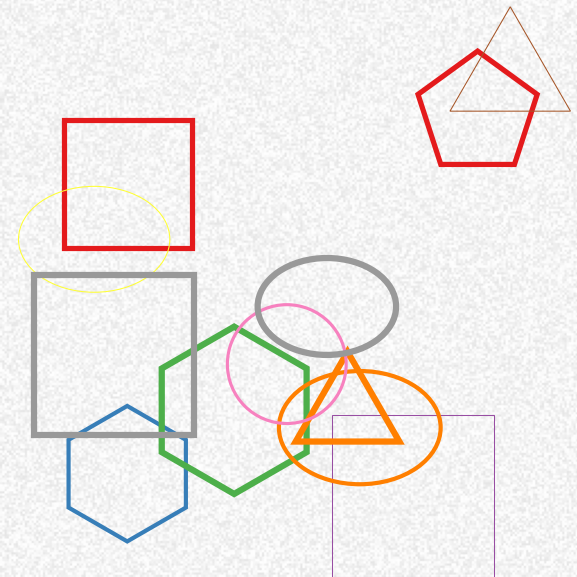[{"shape": "pentagon", "thickness": 2.5, "radius": 0.54, "center": [0.827, 0.802]}, {"shape": "square", "thickness": 2.5, "radius": 0.55, "center": [0.221, 0.68]}, {"shape": "hexagon", "thickness": 2, "radius": 0.59, "center": [0.22, 0.179]}, {"shape": "hexagon", "thickness": 3, "radius": 0.72, "center": [0.405, 0.289]}, {"shape": "square", "thickness": 0.5, "radius": 0.7, "center": [0.715, 0.14]}, {"shape": "oval", "thickness": 2, "radius": 0.7, "center": [0.623, 0.259]}, {"shape": "triangle", "thickness": 3, "radius": 0.52, "center": [0.602, 0.286]}, {"shape": "oval", "thickness": 0.5, "radius": 0.66, "center": [0.163, 0.585]}, {"shape": "triangle", "thickness": 0.5, "radius": 0.6, "center": [0.884, 0.867]}, {"shape": "circle", "thickness": 1.5, "radius": 0.51, "center": [0.497, 0.369]}, {"shape": "oval", "thickness": 3, "radius": 0.6, "center": [0.566, 0.468]}, {"shape": "square", "thickness": 3, "radius": 0.69, "center": [0.197, 0.385]}]